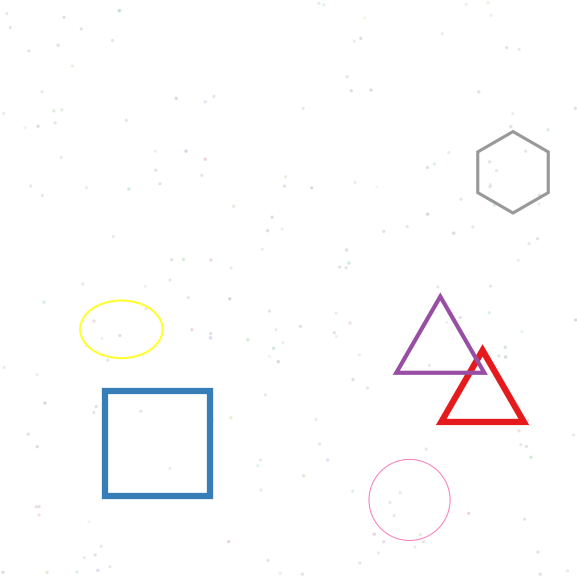[{"shape": "triangle", "thickness": 3, "radius": 0.41, "center": [0.836, 0.31]}, {"shape": "square", "thickness": 3, "radius": 0.46, "center": [0.273, 0.232]}, {"shape": "triangle", "thickness": 2, "radius": 0.44, "center": [0.762, 0.398]}, {"shape": "oval", "thickness": 1, "radius": 0.36, "center": [0.21, 0.429]}, {"shape": "circle", "thickness": 0.5, "radius": 0.35, "center": [0.709, 0.133]}, {"shape": "hexagon", "thickness": 1.5, "radius": 0.35, "center": [0.888, 0.701]}]